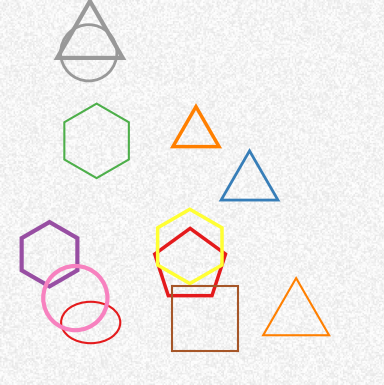[{"shape": "oval", "thickness": 1.5, "radius": 0.38, "center": [0.236, 0.162]}, {"shape": "pentagon", "thickness": 2.5, "radius": 0.48, "center": [0.494, 0.31]}, {"shape": "triangle", "thickness": 2, "radius": 0.43, "center": [0.648, 0.523]}, {"shape": "hexagon", "thickness": 1.5, "radius": 0.48, "center": [0.251, 0.634]}, {"shape": "hexagon", "thickness": 3, "radius": 0.42, "center": [0.129, 0.34]}, {"shape": "triangle", "thickness": 1.5, "radius": 0.49, "center": [0.769, 0.179]}, {"shape": "triangle", "thickness": 2.5, "radius": 0.35, "center": [0.509, 0.654]}, {"shape": "hexagon", "thickness": 2.5, "radius": 0.48, "center": [0.493, 0.36]}, {"shape": "square", "thickness": 1.5, "radius": 0.42, "center": [0.532, 0.172]}, {"shape": "circle", "thickness": 3, "radius": 0.42, "center": [0.196, 0.226]}, {"shape": "circle", "thickness": 2, "radius": 0.37, "center": [0.23, 0.863]}, {"shape": "triangle", "thickness": 3, "radius": 0.49, "center": [0.234, 0.899]}]